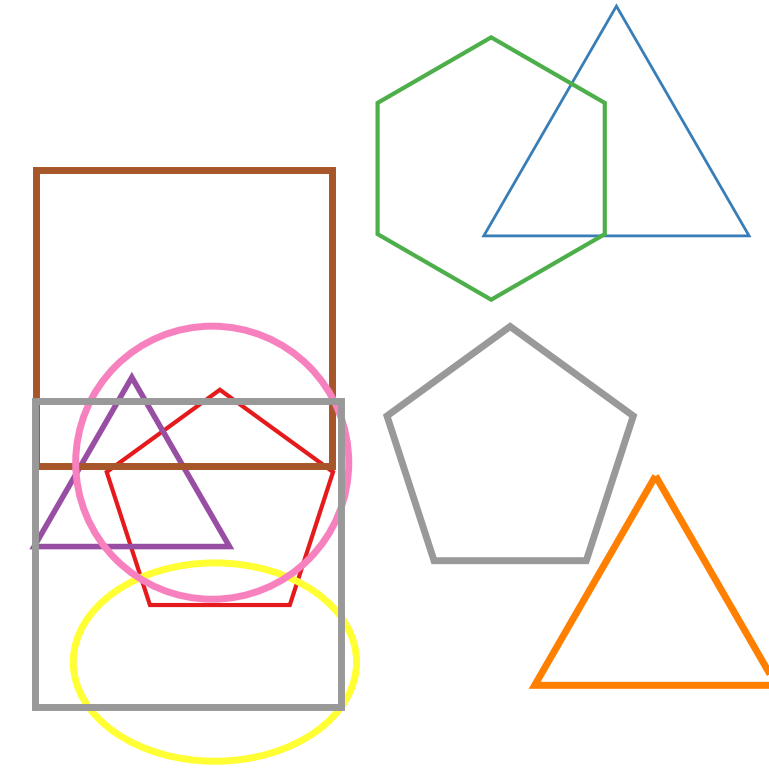[{"shape": "pentagon", "thickness": 1.5, "radius": 0.77, "center": [0.286, 0.339]}, {"shape": "triangle", "thickness": 1, "radius": 0.99, "center": [0.801, 0.793]}, {"shape": "hexagon", "thickness": 1.5, "radius": 0.85, "center": [0.638, 0.781]}, {"shape": "triangle", "thickness": 2, "radius": 0.73, "center": [0.171, 0.363]}, {"shape": "triangle", "thickness": 2.5, "radius": 0.91, "center": [0.851, 0.201]}, {"shape": "oval", "thickness": 2.5, "radius": 0.92, "center": [0.279, 0.14]}, {"shape": "square", "thickness": 2.5, "radius": 0.96, "center": [0.239, 0.587]}, {"shape": "circle", "thickness": 2.5, "radius": 0.89, "center": [0.276, 0.399]}, {"shape": "square", "thickness": 2.5, "radius": 0.99, "center": [0.244, 0.28]}, {"shape": "pentagon", "thickness": 2.5, "radius": 0.84, "center": [0.663, 0.408]}]